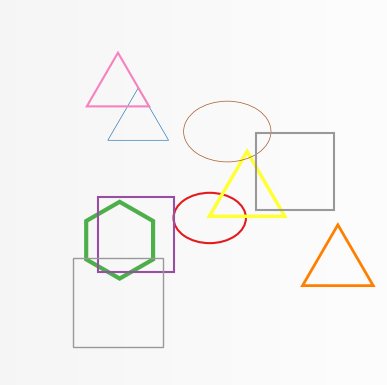[{"shape": "oval", "thickness": 1.5, "radius": 0.47, "center": [0.541, 0.434]}, {"shape": "triangle", "thickness": 0.5, "radius": 0.45, "center": [0.357, 0.681]}, {"shape": "hexagon", "thickness": 3, "radius": 0.5, "center": [0.309, 0.376]}, {"shape": "square", "thickness": 1.5, "radius": 0.49, "center": [0.351, 0.391]}, {"shape": "triangle", "thickness": 2, "radius": 0.53, "center": [0.872, 0.311]}, {"shape": "triangle", "thickness": 2.5, "radius": 0.56, "center": [0.638, 0.494]}, {"shape": "oval", "thickness": 0.5, "radius": 0.56, "center": [0.587, 0.658]}, {"shape": "triangle", "thickness": 1.5, "radius": 0.46, "center": [0.304, 0.77]}, {"shape": "square", "thickness": 1, "radius": 0.58, "center": [0.305, 0.215]}, {"shape": "square", "thickness": 1.5, "radius": 0.5, "center": [0.761, 0.555]}]